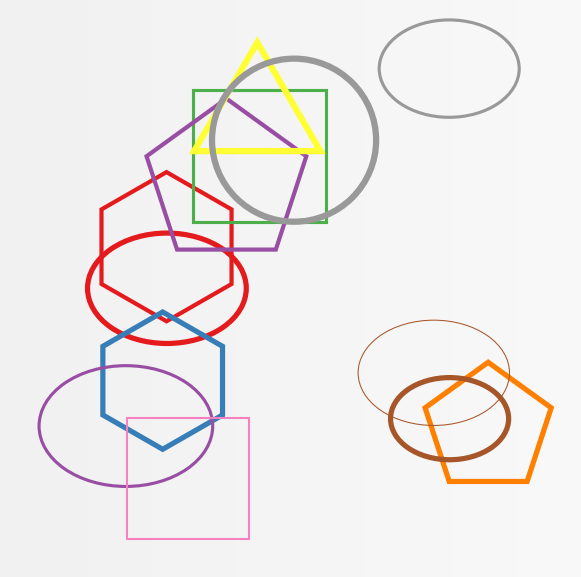[{"shape": "hexagon", "thickness": 2, "radius": 0.65, "center": [0.287, 0.572]}, {"shape": "oval", "thickness": 2.5, "radius": 0.68, "center": [0.287, 0.5]}, {"shape": "hexagon", "thickness": 2.5, "radius": 0.59, "center": [0.28, 0.34]}, {"shape": "square", "thickness": 1.5, "radius": 0.57, "center": [0.446, 0.729]}, {"shape": "oval", "thickness": 1.5, "radius": 0.75, "center": [0.217, 0.261]}, {"shape": "pentagon", "thickness": 2, "radius": 0.72, "center": [0.39, 0.684]}, {"shape": "pentagon", "thickness": 2.5, "radius": 0.57, "center": [0.84, 0.258]}, {"shape": "triangle", "thickness": 3, "radius": 0.63, "center": [0.443, 0.8]}, {"shape": "oval", "thickness": 2.5, "radius": 0.51, "center": [0.773, 0.274]}, {"shape": "oval", "thickness": 0.5, "radius": 0.65, "center": [0.746, 0.354]}, {"shape": "square", "thickness": 1, "radius": 0.52, "center": [0.324, 0.17]}, {"shape": "circle", "thickness": 3, "radius": 0.71, "center": [0.506, 0.756]}, {"shape": "oval", "thickness": 1.5, "radius": 0.6, "center": [0.773, 0.88]}]